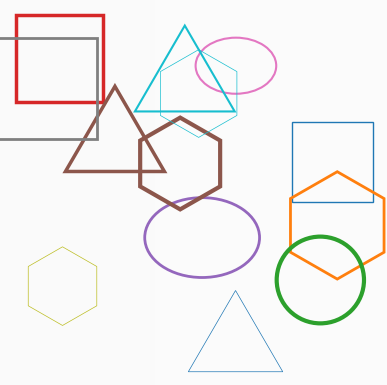[{"shape": "square", "thickness": 1, "radius": 0.52, "center": [0.857, 0.579]}, {"shape": "triangle", "thickness": 0.5, "radius": 0.7, "center": [0.608, 0.105]}, {"shape": "hexagon", "thickness": 2, "radius": 0.7, "center": [0.87, 0.415]}, {"shape": "circle", "thickness": 3, "radius": 0.56, "center": [0.827, 0.273]}, {"shape": "square", "thickness": 2.5, "radius": 0.56, "center": [0.152, 0.848]}, {"shape": "oval", "thickness": 2, "radius": 0.74, "center": [0.522, 0.383]}, {"shape": "triangle", "thickness": 2.5, "radius": 0.74, "center": [0.297, 0.628]}, {"shape": "hexagon", "thickness": 3, "radius": 0.6, "center": [0.465, 0.575]}, {"shape": "oval", "thickness": 1.5, "radius": 0.52, "center": [0.609, 0.829]}, {"shape": "square", "thickness": 2, "radius": 0.66, "center": [0.117, 0.77]}, {"shape": "hexagon", "thickness": 0.5, "radius": 0.51, "center": [0.161, 0.257]}, {"shape": "triangle", "thickness": 1.5, "radius": 0.74, "center": [0.477, 0.785]}, {"shape": "hexagon", "thickness": 0.5, "radius": 0.57, "center": [0.513, 0.757]}]